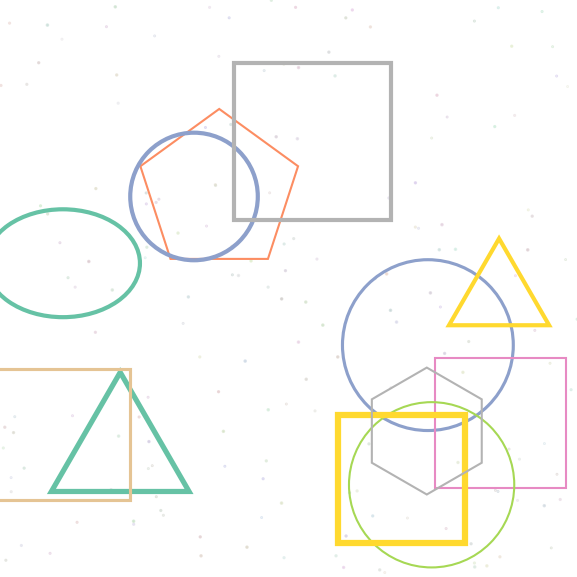[{"shape": "triangle", "thickness": 2.5, "radius": 0.69, "center": [0.208, 0.217]}, {"shape": "oval", "thickness": 2, "radius": 0.67, "center": [0.109, 0.543]}, {"shape": "pentagon", "thickness": 1, "radius": 0.72, "center": [0.38, 0.667]}, {"shape": "circle", "thickness": 2, "radius": 0.55, "center": [0.336, 0.659]}, {"shape": "circle", "thickness": 1.5, "radius": 0.74, "center": [0.741, 0.402]}, {"shape": "square", "thickness": 1, "radius": 0.57, "center": [0.866, 0.267]}, {"shape": "circle", "thickness": 1, "radius": 0.72, "center": [0.747, 0.16]}, {"shape": "square", "thickness": 3, "radius": 0.55, "center": [0.695, 0.17]}, {"shape": "triangle", "thickness": 2, "radius": 0.5, "center": [0.864, 0.486]}, {"shape": "square", "thickness": 1.5, "radius": 0.57, "center": [0.111, 0.247]}, {"shape": "hexagon", "thickness": 1, "radius": 0.55, "center": [0.739, 0.253]}, {"shape": "square", "thickness": 2, "radius": 0.68, "center": [0.541, 0.754]}]